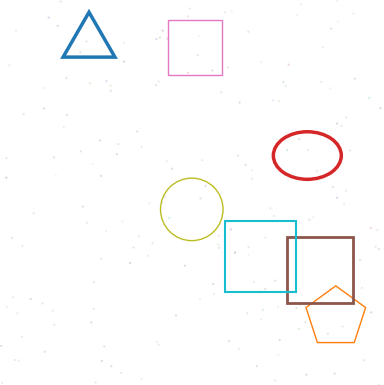[{"shape": "triangle", "thickness": 2.5, "radius": 0.39, "center": [0.231, 0.891]}, {"shape": "pentagon", "thickness": 1, "radius": 0.41, "center": [0.872, 0.176]}, {"shape": "oval", "thickness": 2.5, "radius": 0.44, "center": [0.798, 0.596]}, {"shape": "square", "thickness": 2, "radius": 0.43, "center": [0.832, 0.299]}, {"shape": "square", "thickness": 1, "radius": 0.36, "center": [0.506, 0.876]}, {"shape": "circle", "thickness": 1, "radius": 0.41, "center": [0.498, 0.456]}, {"shape": "square", "thickness": 1.5, "radius": 0.46, "center": [0.677, 0.334]}]